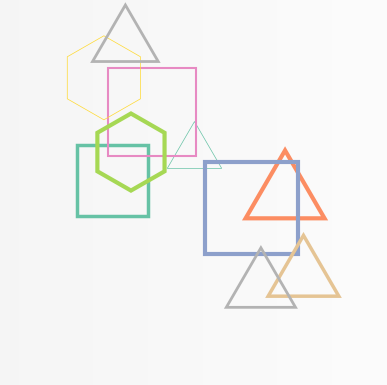[{"shape": "triangle", "thickness": 0.5, "radius": 0.41, "center": [0.502, 0.603]}, {"shape": "square", "thickness": 2.5, "radius": 0.46, "center": [0.29, 0.531]}, {"shape": "triangle", "thickness": 3, "radius": 0.59, "center": [0.736, 0.492]}, {"shape": "square", "thickness": 3, "radius": 0.6, "center": [0.65, 0.461]}, {"shape": "square", "thickness": 1.5, "radius": 0.57, "center": [0.392, 0.708]}, {"shape": "hexagon", "thickness": 3, "radius": 0.5, "center": [0.338, 0.605]}, {"shape": "hexagon", "thickness": 0.5, "radius": 0.55, "center": [0.268, 0.798]}, {"shape": "triangle", "thickness": 2.5, "radius": 0.53, "center": [0.783, 0.283]}, {"shape": "triangle", "thickness": 2, "radius": 0.49, "center": [0.324, 0.889]}, {"shape": "triangle", "thickness": 2, "radius": 0.52, "center": [0.673, 0.253]}]